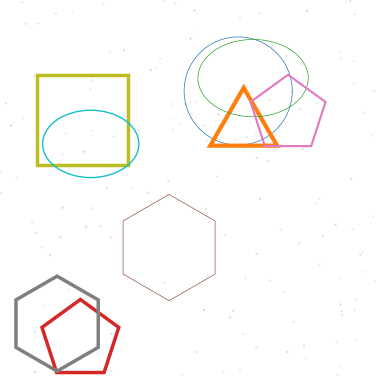[{"shape": "circle", "thickness": 0.5, "radius": 0.7, "center": [0.619, 0.764]}, {"shape": "triangle", "thickness": 3, "radius": 0.5, "center": [0.633, 0.672]}, {"shape": "oval", "thickness": 0.5, "radius": 0.72, "center": [0.657, 0.797]}, {"shape": "pentagon", "thickness": 2.5, "radius": 0.52, "center": [0.209, 0.117]}, {"shape": "hexagon", "thickness": 0.5, "radius": 0.69, "center": [0.439, 0.357]}, {"shape": "pentagon", "thickness": 1.5, "radius": 0.51, "center": [0.748, 0.703]}, {"shape": "hexagon", "thickness": 2.5, "radius": 0.62, "center": [0.148, 0.159]}, {"shape": "square", "thickness": 2.5, "radius": 0.59, "center": [0.214, 0.688]}, {"shape": "oval", "thickness": 1, "radius": 0.62, "center": [0.236, 0.626]}]